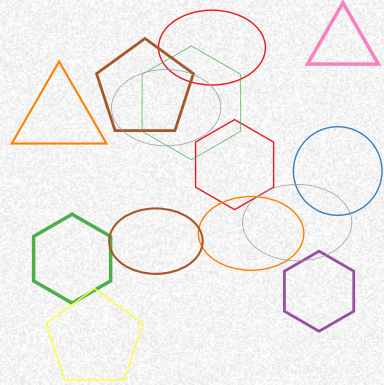[{"shape": "oval", "thickness": 1, "radius": 0.69, "center": [0.551, 0.876]}, {"shape": "hexagon", "thickness": 1, "radius": 0.58, "center": [0.609, 0.572]}, {"shape": "circle", "thickness": 1, "radius": 0.58, "center": [0.877, 0.556]}, {"shape": "hexagon", "thickness": 2.5, "radius": 0.58, "center": [0.187, 0.328]}, {"shape": "hexagon", "thickness": 0.5, "radius": 0.74, "center": [0.497, 0.733]}, {"shape": "hexagon", "thickness": 2, "radius": 0.52, "center": [0.829, 0.244]}, {"shape": "triangle", "thickness": 1.5, "radius": 0.71, "center": [0.154, 0.698]}, {"shape": "oval", "thickness": 1, "radius": 0.68, "center": [0.652, 0.394]}, {"shape": "pentagon", "thickness": 1, "radius": 0.66, "center": [0.245, 0.119]}, {"shape": "oval", "thickness": 1.5, "radius": 0.61, "center": [0.405, 0.374]}, {"shape": "pentagon", "thickness": 2, "radius": 0.66, "center": [0.377, 0.768]}, {"shape": "triangle", "thickness": 2.5, "radius": 0.53, "center": [0.891, 0.887]}, {"shape": "oval", "thickness": 0.5, "radius": 0.71, "center": [0.432, 0.72]}, {"shape": "oval", "thickness": 0.5, "radius": 0.71, "center": [0.772, 0.422]}]